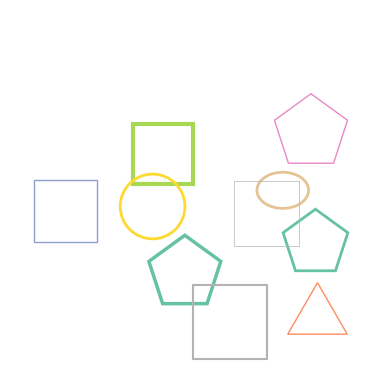[{"shape": "pentagon", "thickness": 2.5, "radius": 0.49, "center": [0.48, 0.291]}, {"shape": "pentagon", "thickness": 2, "radius": 0.44, "center": [0.819, 0.368]}, {"shape": "triangle", "thickness": 1, "radius": 0.45, "center": [0.825, 0.177]}, {"shape": "square", "thickness": 1, "radius": 0.41, "center": [0.17, 0.452]}, {"shape": "pentagon", "thickness": 1, "radius": 0.5, "center": [0.808, 0.657]}, {"shape": "square", "thickness": 3, "radius": 0.39, "center": [0.424, 0.6]}, {"shape": "circle", "thickness": 2, "radius": 0.42, "center": [0.396, 0.464]}, {"shape": "oval", "thickness": 2, "radius": 0.34, "center": [0.734, 0.506]}, {"shape": "square", "thickness": 1.5, "radius": 0.48, "center": [0.598, 0.164]}, {"shape": "square", "thickness": 0.5, "radius": 0.42, "center": [0.691, 0.446]}]